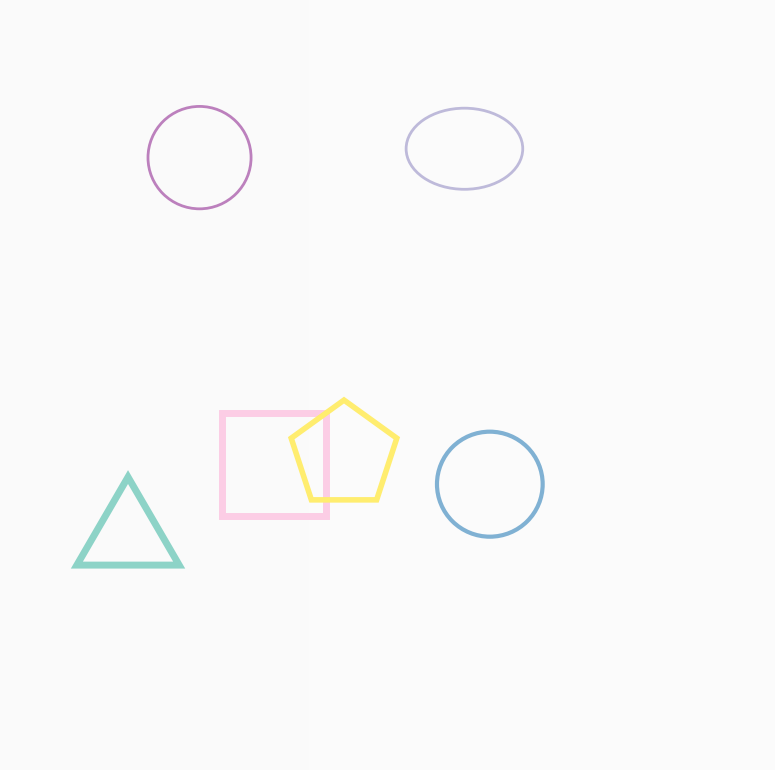[{"shape": "triangle", "thickness": 2.5, "radius": 0.38, "center": [0.165, 0.304]}, {"shape": "oval", "thickness": 1, "radius": 0.38, "center": [0.599, 0.807]}, {"shape": "circle", "thickness": 1.5, "radius": 0.34, "center": [0.632, 0.371]}, {"shape": "square", "thickness": 2.5, "radius": 0.33, "center": [0.353, 0.396]}, {"shape": "circle", "thickness": 1, "radius": 0.33, "center": [0.257, 0.795]}, {"shape": "pentagon", "thickness": 2, "radius": 0.36, "center": [0.444, 0.409]}]